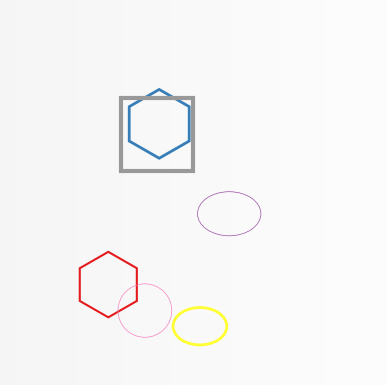[{"shape": "hexagon", "thickness": 1.5, "radius": 0.43, "center": [0.279, 0.261]}, {"shape": "hexagon", "thickness": 2, "radius": 0.45, "center": [0.411, 0.678]}, {"shape": "oval", "thickness": 0.5, "radius": 0.41, "center": [0.591, 0.445]}, {"shape": "oval", "thickness": 2, "radius": 0.35, "center": [0.516, 0.153]}, {"shape": "circle", "thickness": 0.5, "radius": 0.35, "center": [0.374, 0.193]}, {"shape": "square", "thickness": 3, "radius": 0.47, "center": [0.405, 0.651]}]